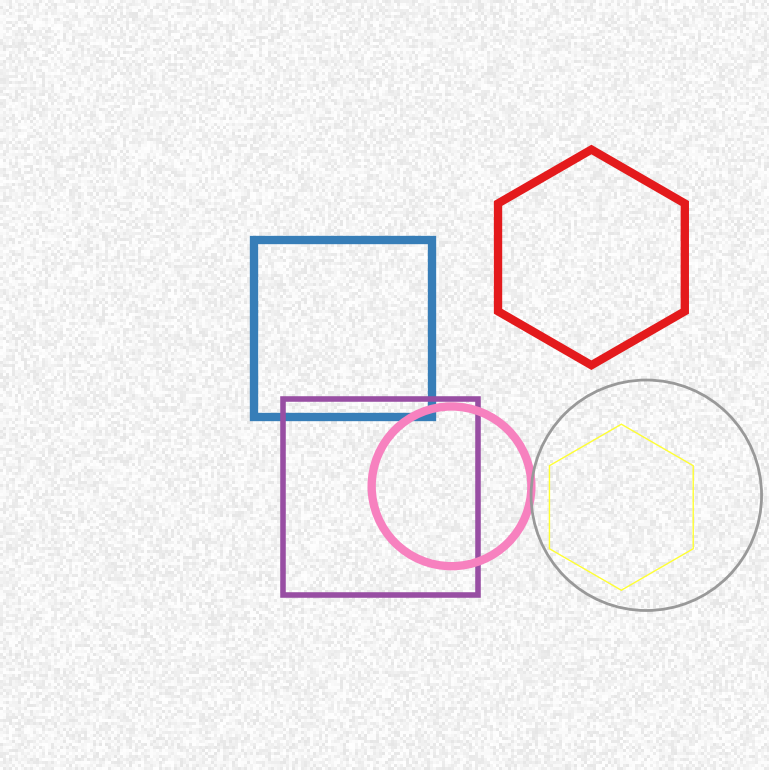[{"shape": "hexagon", "thickness": 3, "radius": 0.7, "center": [0.768, 0.666]}, {"shape": "square", "thickness": 3, "radius": 0.58, "center": [0.445, 0.573]}, {"shape": "square", "thickness": 2, "radius": 0.63, "center": [0.494, 0.355]}, {"shape": "hexagon", "thickness": 0.5, "radius": 0.54, "center": [0.807, 0.341]}, {"shape": "circle", "thickness": 3, "radius": 0.52, "center": [0.586, 0.368]}, {"shape": "circle", "thickness": 1, "radius": 0.75, "center": [0.839, 0.357]}]